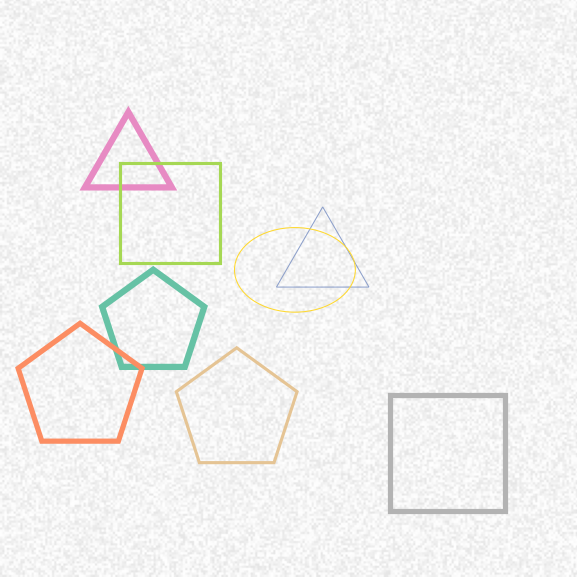[{"shape": "pentagon", "thickness": 3, "radius": 0.47, "center": [0.265, 0.439]}, {"shape": "pentagon", "thickness": 2.5, "radius": 0.56, "center": [0.139, 0.326]}, {"shape": "triangle", "thickness": 0.5, "radius": 0.46, "center": [0.559, 0.548]}, {"shape": "triangle", "thickness": 3, "radius": 0.43, "center": [0.222, 0.718]}, {"shape": "square", "thickness": 1.5, "radius": 0.43, "center": [0.295, 0.63]}, {"shape": "oval", "thickness": 0.5, "radius": 0.52, "center": [0.511, 0.532]}, {"shape": "pentagon", "thickness": 1.5, "radius": 0.55, "center": [0.41, 0.287]}, {"shape": "square", "thickness": 2.5, "radius": 0.5, "center": [0.775, 0.215]}]